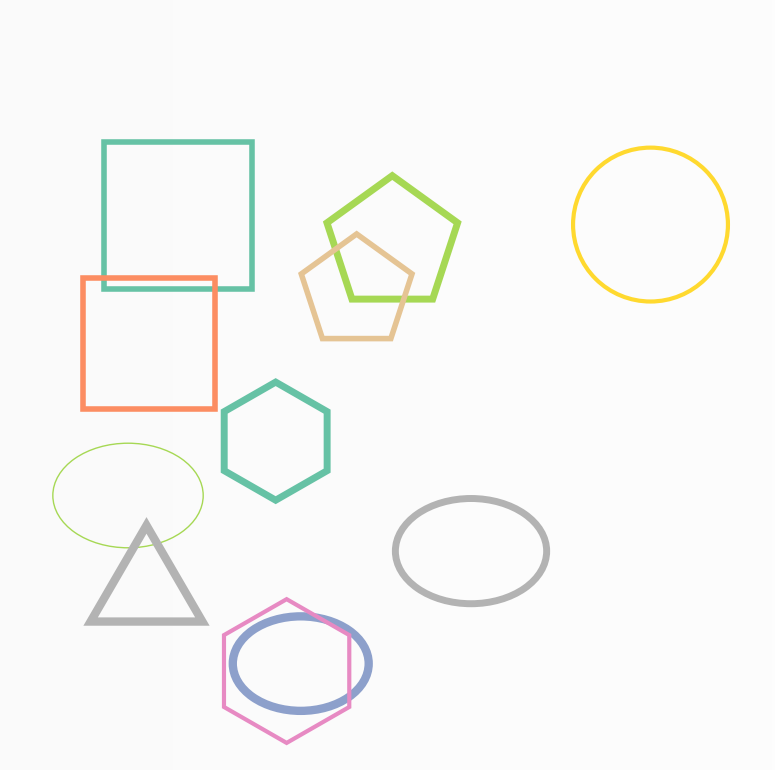[{"shape": "hexagon", "thickness": 2.5, "radius": 0.38, "center": [0.356, 0.427]}, {"shape": "square", "thickness": 2, "radius": 0.48, "center": [0.23, 0.72]}, {"shape": "square", "thickness": 2, "radius": 0.42, "center": [0.192, 0.554]}, {"shape": "oval", "thickness": 3, "radius": 0.44, "center": [0.388, 0.138]}, {"shape": "hexagon", "thickness": 1.5, "radius": 0.47, "center": [0.37, 0.129]}, {"shape": "oval", "thickness": 0.5, "radius": 0.49, "center": [0.165, 0.356]}, {"shape": "pentagon", "thickness": 2.5, "radius": 0.44, "center": [0.506, 0.683]}, {"shape": "circle", "thickness": 1.5, "radius": 0.5, "center": [0.839, 0.708]}, {"shape": "pentagon", "thickness": 2, "radius": 0.38, "center": [0.46, 0.621]}, {"shape": "triangle", "thickness": 3, "radius": 0.42, "center": [0.189, 0.234]}, {"shape": "oval", "thickness": 2.5, "radius": 0.49, "center": [0.608, 0.284]}]